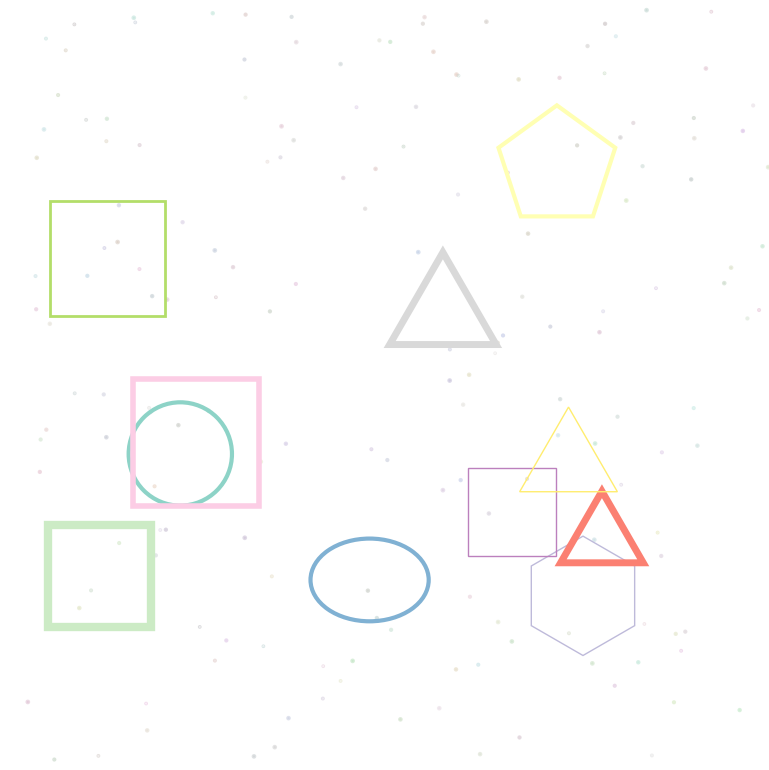[{"shape": "circle", "thickness": 1.5, "radius": 0.34, "center": [0.234, 0.41]}, {"shape": "pentagon", "thickness": 1.5, "radius": 0.4, "center": [0.723, 0.783]}, {"shape": "hexagon", "thickness": 0.5, "radius": 0.39, "center": [0.757, 0.226]}, {"shape": "triangle", "thickness": 2.5, "radius": 0.31, "center": [0.782, 0.3]}, {"shape": "oval", "thickness": 1.5, "radius": 0.38, "center": [0.48, 0.247]}, {"shape": "square", "thickness": 1, "radius": 0.37, "center": [0.139, 0.664]}, {"shape": "square", "thickness": 2, "radius": 0.41, "center": [0.254, 0.426]}, {"shape": "triangle", "thickness": 2.5, "radius": 0.4, "center": [0.575, 0.592]}, {"shape": "square", "thickness": 0.5, "radius": 0.29, "center": [0.665, 0.335]}, {"shape": "square", "thickness": 3, "radius": 0.33, "center": [0.129, 0.252]}, {"shape": "triangle", "thickness": 0.5, "radius": 0.37, "center": [0.738, 0.398]}]